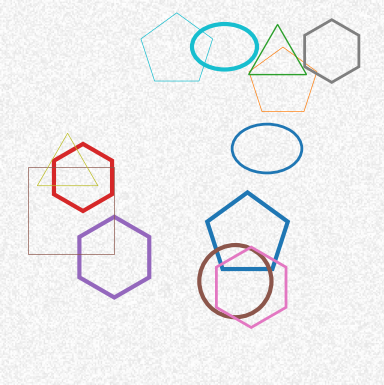[{"shape": "pentagon", "thickness": 3, "radius": 0.55, "center": [0.643, 0.39]}, {"shape": "oval", "thickness": 2, "radius": 0.45, "center": [0.694, 0.614]}, {"shape": "pentagon", "thickness": 0.5, "radius": 0.46, "center": [0.735, 0.785]}, {"shape": "triangle", "thickness": 1, "radius": 0.43, "center": [0.721, 0.85]}, {"shape": "hexagon", "thickness": 3, "radius": 0.44, "center": [0.216, 0.539]}, {"shape": "hexagon", "thickness": 3, "radius": 0.52, "center": [0.297, 0.332]}, {"shape": "square", "thickness": 0.5, "radius": 0.56, "center": [0.184, 0.454]}, {"shape": "circle", "thickness": 3, "radius": 0.47, "center": [0.611, 0.27]}, {"shape": "hexagon", "thickness": 2, "radius": 0.52, "center": [0.652, 0.254]}, {"shape": "hexagon", "thickness": 2, "radius": 0.41, "center": [0.862, 0.867]}, {"shape": "triangle", "thickness": 0.5, "radius": 0.45, "center": [0.176, 0.563]}, {"shape": "oval", "thickness": 3, "radius": 0.42, "center": [0.583, 0.879]}, {"shape": "pentagon", "thickness": 0.5, "radius": 0.49, "center": [0.459, 0.869]}]